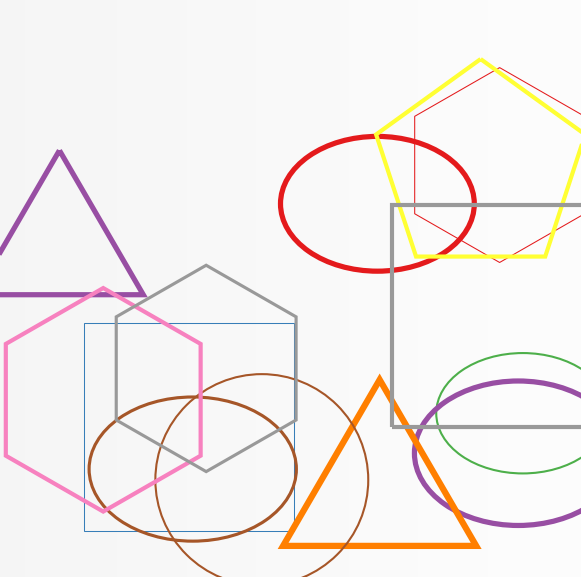[{"shape": "hexagon", "thickness": 0.5, "radius": 0.84, "center": [0.86, 0.713]}, {"shape": "oval", "thickness": 2.5, "radius": 0.83, "center": [0.649, 0.646]}, {"shape": "square", "thickness": 0.5, "radius": 0.9, "center": [0.325, 0.259]}, {"shape": "oval", "thickness": 1, "radius": 0.74, "center": [0.899, 0.284]}, {"shape": "triangle", "thickness": 2.5, "radius": 0.83, "center": [0.102, 0.572]}, {"shape": "oval", "thickness": 2.5, "radius": 0.89, "center": [0.892, 0.214]}, {"shape": "triangle", "thickness": 3, "radius": 0.96, "center": [0.653, 0.15]}, {"shape": "pentagon", "thickness": 2, "radius": 0.95, "center": [0.827, 0.708]}, {"shape": "circle", "thickness": 1, "radius": 0.92, "center": [0.45, 0.168]}, {"shape": "oval", "thickness": 1.5, "radius": 0.89, "center": [0.332, 0.187]}, {"shape": "hexagon", "thickness": 2, "radius": 0.97, "center": [0.178, 0.307]}, {"shape": "hexagon", "thickness": 1.5, "radius": 0.89, "center": [0.355, 0.361]}, {"shape": "square", "thickness": 2, "radius": 0.96, "center": [0.868, 0.452]}]